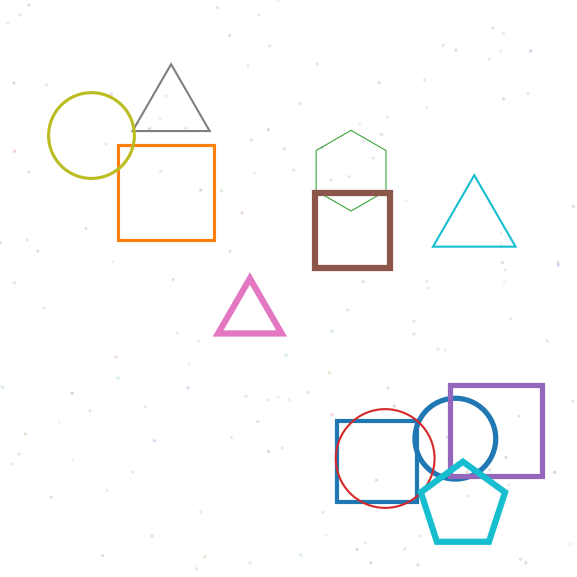[{"shape": "circle", "thickness": 2.5, "radius": 0.35, "center": [0.788, 0.24]}, {"shape": "square", "thickness": 2, "radius": 0.35, "center": [0.653, 0.2]}, {"shape": "square", "thickness": 1.5, "radius": 0.41, "center": [0.287, 0.666]}, {"shape": "hexagon", "thickness": 0.5, "radius": 0.35, "center": [0.608, 0.704]}, {"shape": "circle", "thickness": 1, "radius": 0.43, "center": [0.667, 0.205]}, {"shape": "square", "thickness": 2.5, "radius": 0.4, "center": [0.859, 0.254]}, {"shape": "square", "thickness": 3, "radius": 0.33, "center": [0.61, 0.6]}, {"shape": "triangle", "thickness": 3, "radius": 0.32, "center": [0.433, 0.453]}, {"shape": "triangle", "thickness": 1, "radius": 0.39, "center": [0.296, 0.811]}, {"shape": "circle", "thickness": 1.5, "radius": 0.37, "center": [0.158, 0.764]}, {"shape": "pentagon", "thickness": 3, "radius": 0.38, "center": [0.802, 0.123]}, {"shape": "triangle", "thickness": 1, "radius": 0.41, "center": [0.821, 0.613]}]